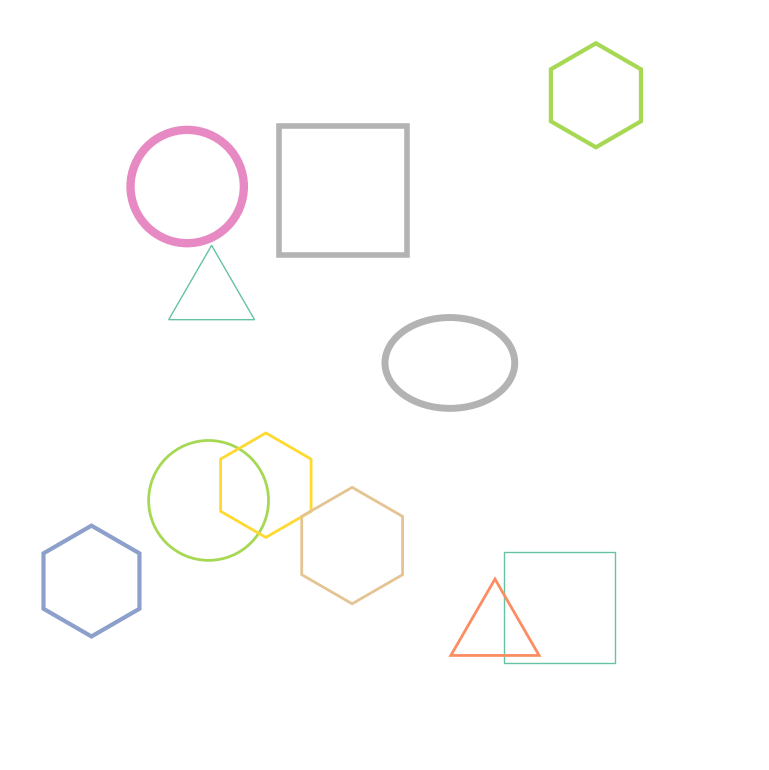[{"shape": "triangle", "thickness": 0.5, "radius": 0.32, "center": [0.275, 0.617]}, {"shape": "square", "thickness": 0.5, "radius": 0.36, "center": [0.727, 0.211]}, {"shape": "triangle", "thickness": 1, "radius": 0.33, "center": [0.643, 0.182]}, {"shape": "hexagon", "thickness": 1.5, "radius": 0.36, "center": [0.119, 0.245]}, {"shape": "circle", "thickness": 3, "radius": 0.37, "center": [0.243, 0.758]}, {"shape": "circle", "thickness": 1, "radius": 0.39, "center": [0.271, 0.35]}, {"shape": "hexagon", "thickness": 1.5, "radius": 0.34, "center": [0.774, 0.876]}, {"shape": "hexagon", "thickness": 1, "radius": 0.34, "center": [0.345, 0.37]}, {"shape": "hexagon", "thickness": 1, "radius": 0.38, "center": [0.457, 0.291]}, {"shape": "oval", "thickness": 2.5, "radius": 0.42, "center": [0.584, 0.529]}, {"shape": "square", "thickness": 2, "radius": 0.42, "center": [0.446, 0.752]}]